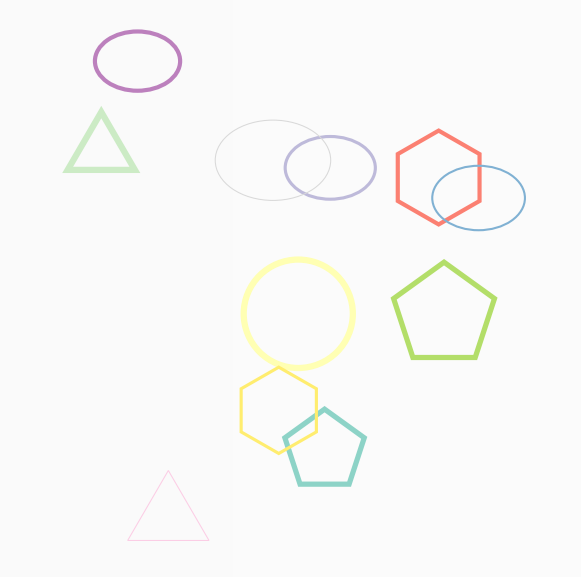[{"shape": "pentagon", "thickness": 2.5, "radius": 0.36, "center": [0.558, 0.219]}, {"shape": "circle", "thickness": 3, "radius": 0.47, "center": [0.513, 0.456]}, {"shape": "oval", "thickness": 1.5, "radius": 0.39, "center": [0.568, 0.708]}, {"shape": "hexagon", "thickness": 2, "radius": 0.41, "center": [0.755, 0.692]}, {"shape": "oval", "thickness": 1, "radius": 0.4, "center": [0.823, 0.656]}, {"shape": "pentagon", "thickness": 2.5, "radius": 0.46, "center": [0.764, 0.454]}, {"shape": "triangle", "thickness": 0.5, "radius": 0.4, "center": [0.29, 0.104]}, {"shape": "oval", "thickness": 0.5, "radius": 0.5, "center": [0.47, 0.722]}, {"shape": "oval", "thickness": 2, "radius": 0.37, "center": [0.237, 0.893]}, {"shape": "triangle", "thickness": 3, "radius": 0.33, "center": [0.174, 0.738]}, {"shape": "hexagon", "thickness": 1.5, "radius": 0.37, "center": [0.48, 0.289]}]